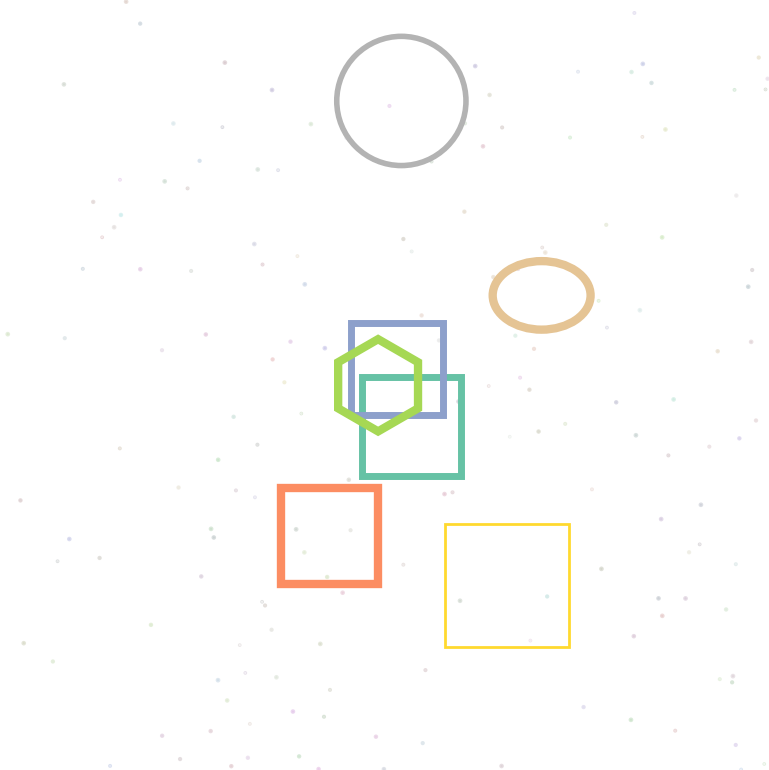[{"shape": "square", "thickness": 2.5, "radius": 0.32, "center": [0.534, 0.446]}, {"shape": "square", "thickness": 3, "radius": 0.31, "center": [0.428, 0.304]}, {"shape": "square", "thickness": 2.5, "radius": 0.3, "center": [0.516, 0.521]}, {"shape": "hexagon", "thickness": 3, "radius": 0.3, "center": [0.491, 0.5]}, {"shape": "square", "thickness": 1, "radius": 0.4, "center": [0.658, 0.239]}, {"shape": "oval", "thickness": 3, "radius": 0.32, "center": [0.703, 0.616]}, {"shape": "circle", "thickness": 2, "radius": 0.42, "center": [0.521, 0.869]}]